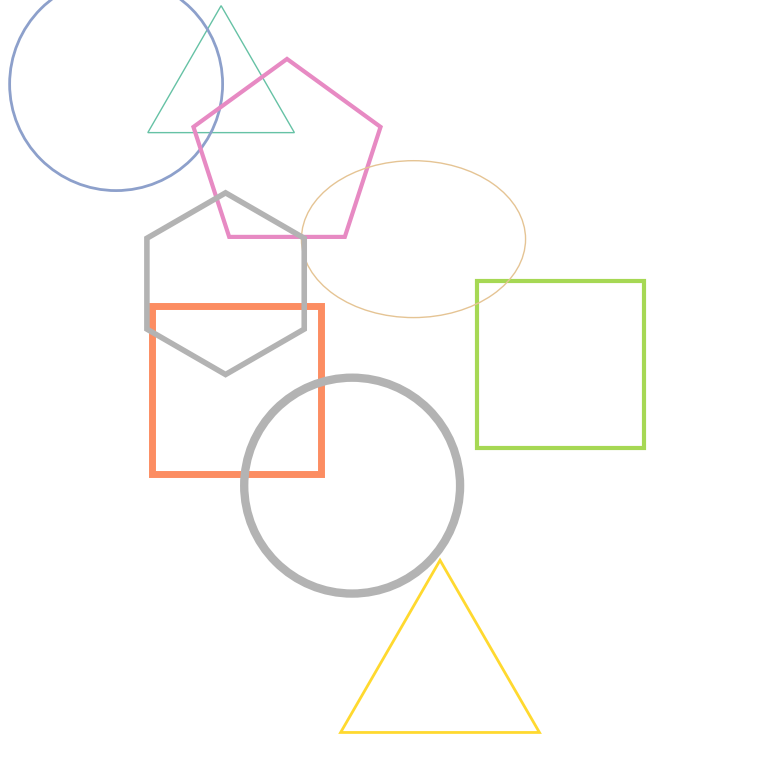[{"shape": "triangle", "thickness": 0.5, "radius": 0.55, "center": [0.287, 0.883]}, {"shape": "square", "thickness": 2.5, "radius": 0.55, "center": [0.307, 0.493]}, {"shape": "circle", "thickness": 1, "radius": 0.69, "center": [0.151, 0.891]}, {"shape": "pentagon", "thickness": 1.5, "radius": 0.64, "center": [0.373, 0.796]}, {"shape": "square", "thickness": 1.5, "radius": 0.54, "center": [0.728, 0.527]}, {"shape": "triangle", "thickness": 1, "radius": 0.75, "center": [0.571, 0.123]}, {"shape": "oval", "thickness": 0.5, "radius": 0.73, "center": [0.537, 0.689]}, {"shape": "circle", "thickness": 3, "radius": 0.7, "center": [0.457, 0.369]}, {"shape": "hexagon", "thickness": 2, "radius": 0.59, "center": [0.293, 0.632]}]